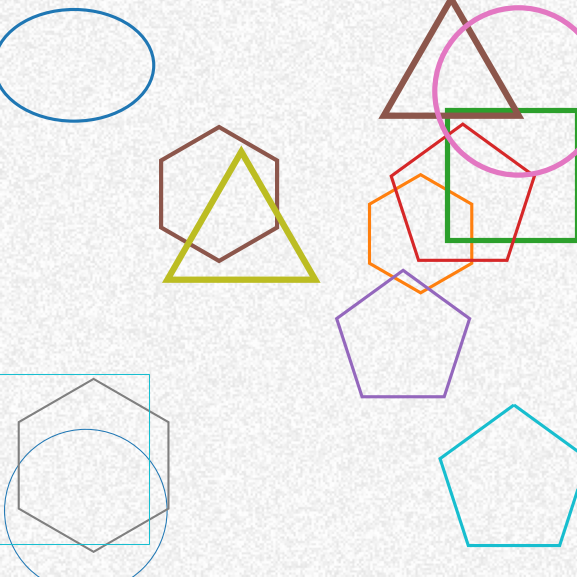[{"shape": "oval", "thickness": 1.5, "radius": 0.69, "center": [0.128, 0.886]}, {"shape": "circle", "thickness": 0.5, "radius": 0.7, "center": [0.149, 0.115]}, {"shape": "hexagon", "thickness": 1.5, "radius": 0.51, "center": [0.728, 0.594]}, {"shape": "square", "thickness": 2.5, "radius": 0.56, "center": [0.887, 0.696]}, {"shape": "pentagon", "thickness": 1.5, "radius": 0.65, "center": [0.801, 0.654]}, {"shape": "pentagon", "thickness": 1.5, "radius": 0.61, "center": [0.698, 0.41]}, {"shape": "hexagon", "thickness": 2, "radius": 0.58, "center": [0.379, 0.663]}, {"shape": "triangle", "thickness": 3, "radius": 0.67, "center": [0.781, 0.866]}, {"shape": "circle", "thickness": 2.5, "radius": 0.72, "center": [0.898, 0.841]}, {"shape": "hexagon", "thickness": 1, "radius": 0.75, "center": [0.162, 0.193]}, {"shape": "triangle", "thickness": 3, "radius": 0.74, "center": [0.418, 0.589]}, {"shape": "square", "thickness": 0.5, "radius": 0.73, "center": [0.111, 0.204]}, {"shape": "pentagon", "thickness": 1.5, "radius": 0.67, "center": [0.89, 0.163]}]